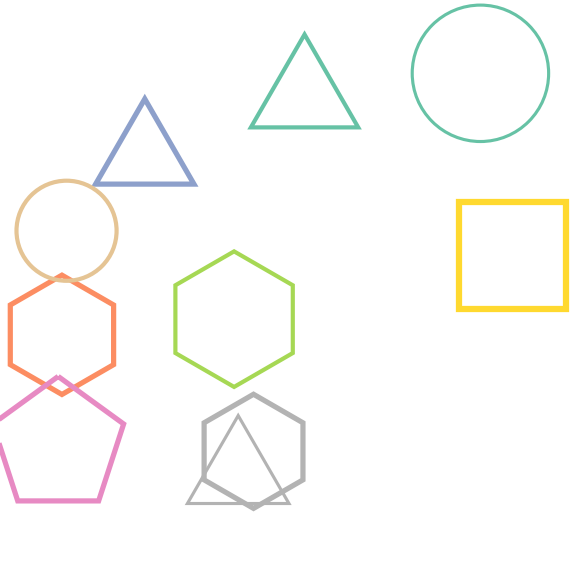[{"shape": "circle", "thickness": 1.5, "radius": 0.59, "center": [0.832, 0.872]}, {"shape": "triangle", "thickness": 2, "radius": 0.54, "center": [0.527, 0.832]}, {"shape": "hexagon", "thickness": 2.5, "radius": 0.52, "center": [0.107, 0.419]}, {"shape": "triangle", "thickness": 2.5, "radius": 0.49, "center": [0.251, 0.729]}, {"shape": "pentagon", "thickness": 2.5, "radius": 0.6, "center": [0.101, 0.228]}, {"shape": "hexagon", "thickness": 2, "radius": 0.59, "center": [0.405, 0.446]}, {"shape": "square", "thickness": 3, "radius": 0.47, "center": [0.887, 0.556]}, {"shape": "circle", "thickness": 2, "radius": 0.43, "center": [0.115, 0.6]}, {"shape": "hexagon", "thickness": 2.5, "radius": 0.49, "center": [0.439, 0.218]}, {"shape": "triangle", "thickness": 1.5, "radius": 0.51, "center": [0.412, 0.178]}]